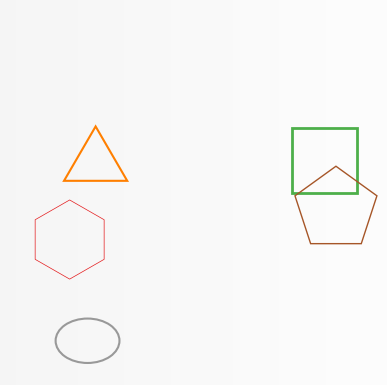[{"shape": "hexagon", "thickness": 0.5, "radius": 0.51, "center": [0.18, 0.378]}, {"shape": "square", "thickness": 2, "radius": 0.42, "center": [0.838, 0.583]}, {"shape": "triangle", "thickness": 1.5, "radius": 0.47, "center": [0.247, 0.577]}, {"shape": "pentagon", "thickness": 1, "radius": 0.56, "center": [0.867, 0.457]}, {"shape": "oval", "thickness": 1.5, "radius": 0.41, "center": [0.226, 0.115]}]